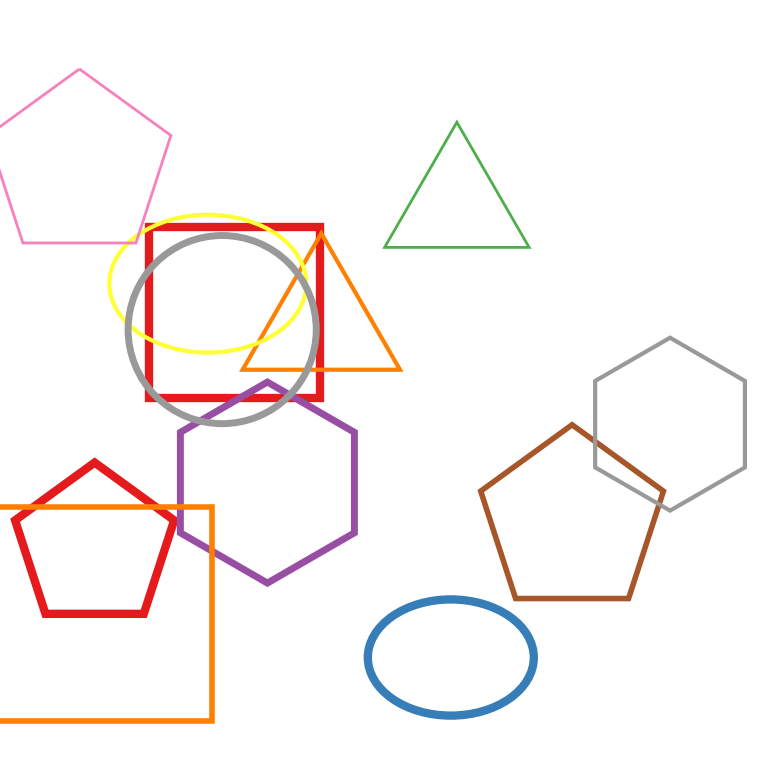[{"shape": "pentagon", "thickness": 3, "radius": 0.54, "center": [0.123, 0.291]}, {"shape": "square", "thickness": 3, "radius": 0.56, "center": [0.304, 0.594]}, {"shape": "oval", "thickness": 3, "radius": 0.54, "center": [0.585, 0.146]}, {"shape": "triangle", "thickness": 1, "radius": 0.54, "center": [0.593, 0.733]}, {"shape": "hexagon", "thickness": 2.5, "radius": 0.65, "center": [0.347, 0.373]}, {"shape": "square", "thickness": 2, "radius": 0.69, "center": [0.136, 0.203]}, {"shape": "triangle", "thickness": 1.5, "radius": 0.59, "center": [0.417, 0.579]}, {"shape": "oval", "thickness": 1.5, "radius": 0.64, "center": [0.27, 0.632]}, {"shape": "pentagon", "thickness": 2, "radius": 0.62, "center": [0.743, 0.324]}, {"shape": "pentagon", "thickness": 1, "radius": 0.62, "center": [0.103, 0.786]}, {"shape": "hexagon", "thickness": 1.5, "radius": 0.56, "center": [0.87, 0.449]}, {"shape": "circle", "thickness": 2.5, "radius": 0.61, "center": [0.289, 0.572]}]